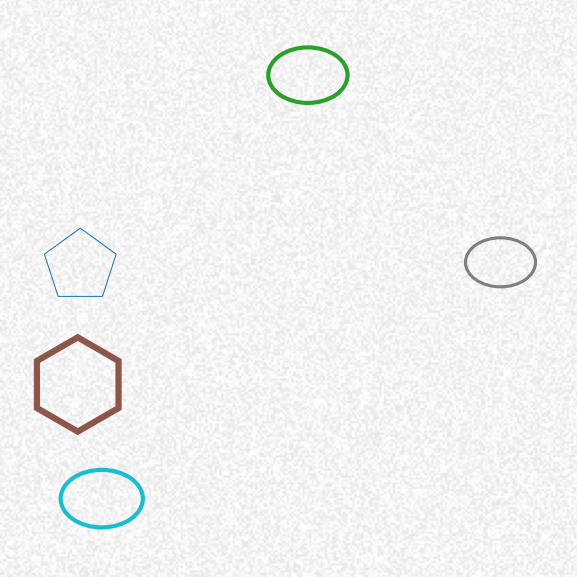[{"shape": "pentagon", "thickness": 0.5, "radius": 0.33, "center": [0.139, 0.539]}, {"shape": "oval", "thickness": 2, "radius": 0.34, "center": [0.533, 0.869]}, {"shape": "hexagon", "thickness": 3, "radius": 0.41, "center": [0.135, 0.333]}, {"shape": "oval", "thickness": 1.5, "radius": 0.3, "center": [0.867, 0.545]}, {"shape": "oval", "thickness": 2, "radius": 0.36, "center": [0.176, 0.136]}]